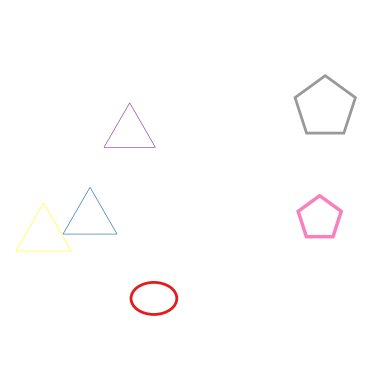[{"shape": "oval", "thickness": 2, "radius": 0.3, "center": [0.4, 0.225]}, {"shape": "triangle", "thickness": 0.5, "radius": 0.41, "center": [0.234, 0.432]}, {"shape": "triangle", "thickness": 0.5, "radius": 0.39, "center": [0.337, 0.656]}, {"shape": "triangle", "thickness": 0.5, "radius": 0.42, "center": [0.113, 0.39]}, {"shape": "pentagon", "thickness": 2.5, "radius": 0.29, "center": [0.83, 0.433]}, {"shape": "pentagon", "thickness": 2, "radius": 0.41, "center": [0.845, 0.721]}]